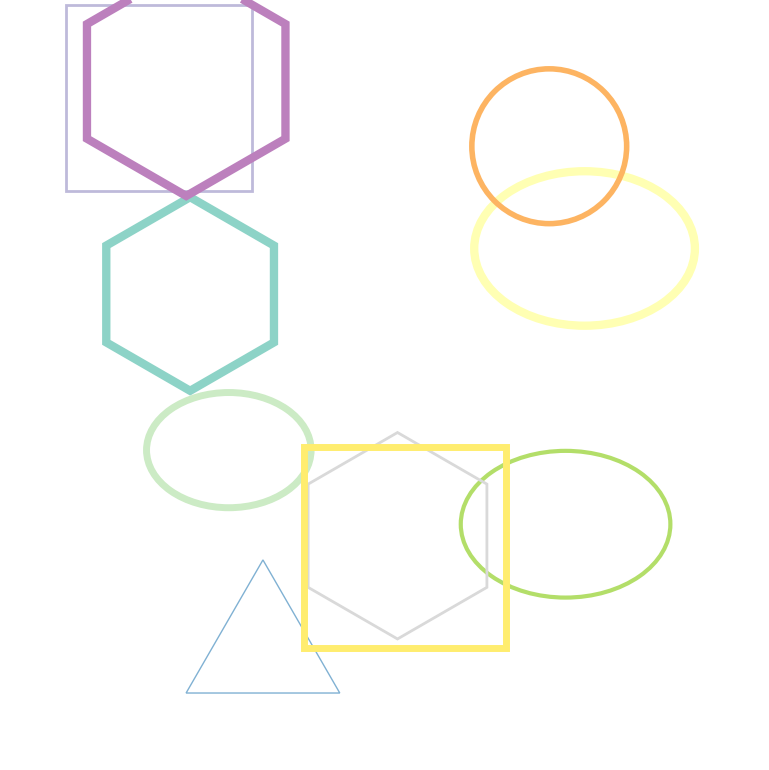[{"shape": "hexagon", "thickness": 3, "radius": 0.63, "center": [0.247, 0.618]}, {"shape": "oval", "thickness": 3, "radius": 0.72, "center": [0.759, 0.677]}, {"shape": "square", "thickness": 1, "radius": 0.6, "center": [0.206, 0.873]}, {"shape": "triangle", "thickness": 0.5, "radius": 0.58, "center": [0.341, 0.158]}, {"shape": "circle", "thickness": 2, "radius": 0.5, "center": [0.713, 0.81]}, {"shape": "oval", "thickness": 1.5, "radius": 0.68, "center": [0.735, 0.319]}, {"shape": "hexagon", "thickness": 1, "radius": 0.67, "center": [0.516, 0.304]}, {"shape": "hexagon", "thickness": 3, "radius": 0.74, "center": [0.242, 0.894]}, {"shape": "oval", "thickness": 2.5, "radius": 0.53, "center": [0.297, 0.415]}, {"shape": "square", "thickness": 2.5, "radius": 0.65, "center": [0.526, 0.289]}]